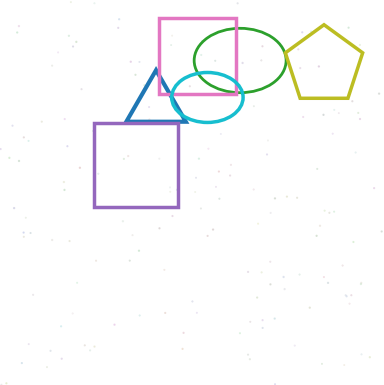[{"shape": "triangle", "thickness": 3, "radius": 0.45, "center": [0.405, 0.728]}, {"shape": "oval", "thickness": 2, "radius": 0.6, "center": [0.624, 0.843]}, {"shape": "square", "thickness": 2.5, "radius": 0.55, "center": [0.354, 0.572]}, {"shape": "square", "thickness": 2.5, "radius": 0.49, "center": [0.513, 0.855]}, {"shape": "pentagon", "thickness": 2.5, "radius": 0.53, "center": [0.842, 0.83]}, {"shape": "oval", "thickness": 2.5, "radius": 0.46, "center": [0.539, 0.747]}]